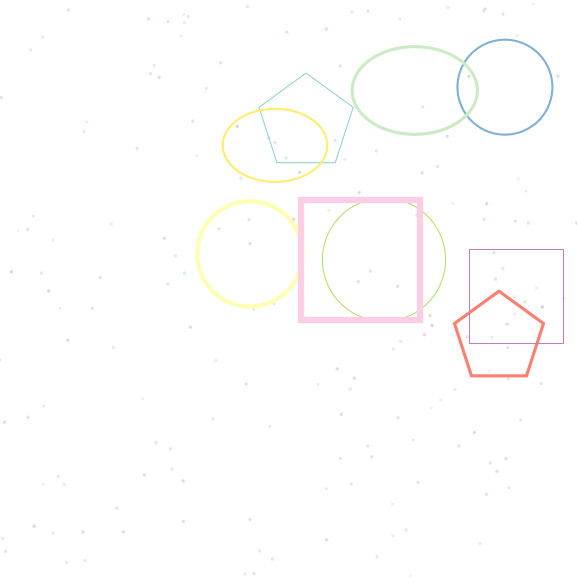[{"shape": "pentagon", "thickness": 0.5, "radius": 0.43, "center": [0.53, 0.787]}, {"shape": "circle", "thickness": 2, "radius": 0.46, "center": [0.433, 0.559]}, {"shape": "pentagon", "thickness": 1.5, "radius": 0.41, "center": [0.864, 0.414]}, {"shape": "circle", "thickness": 1, "radius": 0.41, "center": [0.874, 0.848]}, {"shape": "circle", "thickness": 0.5, "radius": 0.53, "center": [0.665, 0.549]}, {"shape": "square", "thickness": 3, "radius": 0.52, "center": [0.624, 0.549]}, {"shape": "square", "thickness": 0.5, "radius": 0.41, "center": [0.893, 0.486]}, {"shape": "oval", "thickness": 1.5, "radius": 0.54, "center": [0.718, 0.842]}, {"shape": "oval", "thickness": 1, "radius": 0.45, "center": [0.476, 0.747]}]